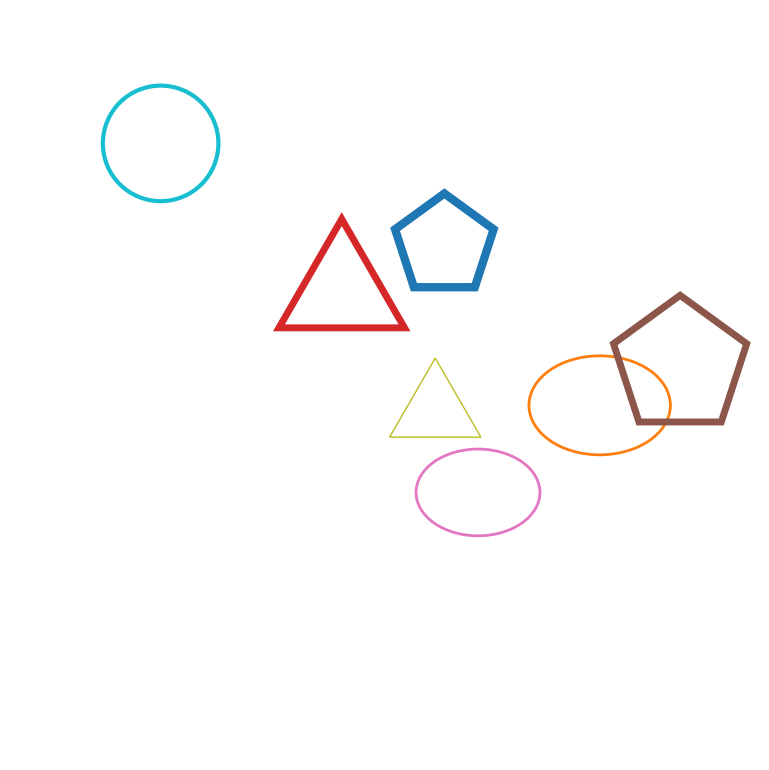[{"shape": "pentagon", "thickness": 3, "radius": 0.34, "center": [0.577, 0.681]}, {"shape": "oval", "thickness": 1, "radius": 0.46, "center": [0.779, 0.474]}, {"shape": "triangle", "thickness": 2.5, "radius": 0.47, "center": [0.444, 0.621]}, {"shape": "pentagon", "thickness": 2.5, "radius": 0.45, "center": [0.883, 0.526]}, {"shape": "oval", "thickness": 1, "radius": 0.4, "center": [0.621, 0.36]}, {"shape": "triangle", "thickness": 0.5, "radius": 0.34, "center": [0.565, 0.466]}, {"shape": "circle", "thickness": 1.5, "radius": 0.38, "center": [0.209, 0.814]}]